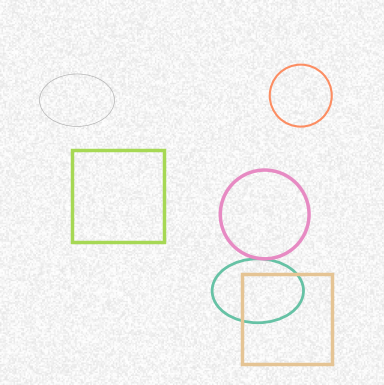[{"shape": "oval", "thickness": 2, "radius": 0.59, "center": [0.67, 0.245]}, {"shape": "circle", "thickness": 1.5, "radius": 0.4, "center": [0.781, 0.752]}, {"shape": "circle", "thickness": 2.5, "radius": 0.58, "center": [0.687, 0.443]}, {"shape": "square", "thickness": 2.5, "radius": 0.59, "center": [0.307, 0.49]}, {"shape": "square", "thickness": 2.5, "radius": 0.58, "center": [0.745, 0.172]}, {"shape": "oval", "thickness": 0.5, "radius": 0.49, "center": [0.2, 0.74]}]